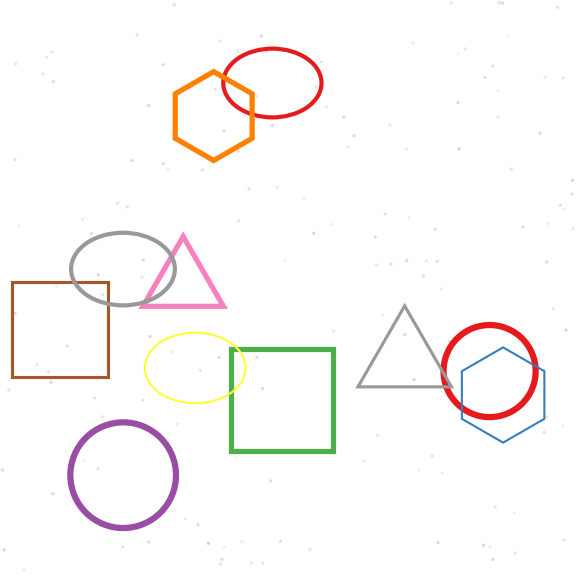[{"shape": "oval", "thickness": 2, "radius": 0.43, "center": [0.472, 0.855]}, {"shape": "circle", "thickness": 3, "radius": 0.4, "center": [0.848, 0.357]}, {"shape": "hexagon", "thickness": 1, "radius": 0.41, "center": [0.871, 0.315]}, {"shape": "square", "thickness": 2.5, "radius": 0.44, "center": [0.488, 0.307]}, {"shape": "circle", "thickness": 3, "radius": 0.46, "center": [0.213, 0.176]}, {"shape": "hexagon", "thickness": 2.5, "radius": 0.38, "center": [0.37, 0.798]}, {"shape": "oval", "thickness": 1, "radius": 0.44, "center": [0.338, 0.362]}, {"shape": "square", "thickness": 1.5, "radius": 0.41, "center": [0.103, 0.429]}, {"shape": "triangle", "thickness": 2.5, "radius": 0.4, "center": [0.317, 0.509]}, {"shape": "oval", "thickness": 2, "radius": 0.45, "center": [0.213, 0.533]}, {"shape": "triangle", "thickness": 1.5, "radius": 0.47, "center": [0.701, 0.376]}]